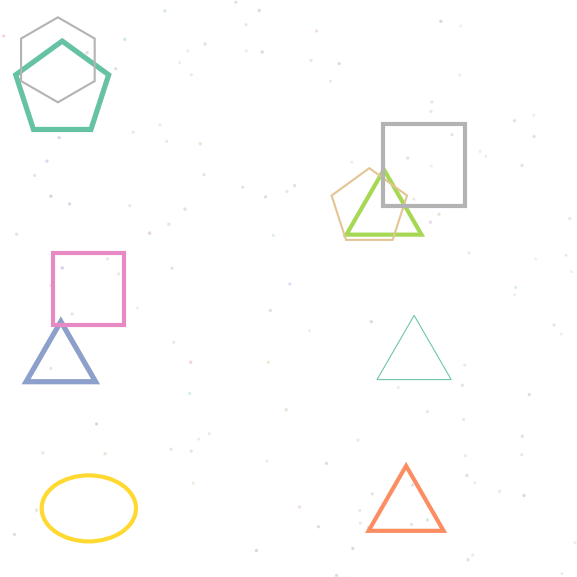[{"shape": "triangle", "thickness": 0.5, "radius": 0.37, "center": [0.717, 0.379]}, {"shape": "pentagon", "thickness": 2.5, "radius": 0.42, "center": [0.108, 0.843]}, {"shape": "triangle", "thickness": 2, "radius": 0.37, "center": [0.703, 0.117]}, {"shape": "triangle", "thickness": 2.5, "radius": 0.35, "center": [0.105, 0.373]}, {"shape": "square", "thickness": 2, "radius": 0.31, "center": [0.153, 0.499]}, {"shape": "triangle", "thickness": 2, "radius": 0.38, "center": [0.665, 0.63]}, {"shape": "oval", "thickness": 2, "radius": 0.41, "center": [0.154, 0.119]}, {"shape": "pentagon", "thickness": 1, "radius": 0.34, "center": [0.64, 0.639]}, {"shape": "hexagon", "thickness": 1, "radius": 0.37, "center": [0.1, 0.896]}, {"shape": "square", "thickness": 2, "radius": 0.36, "center": [0.734, 0.714]}]